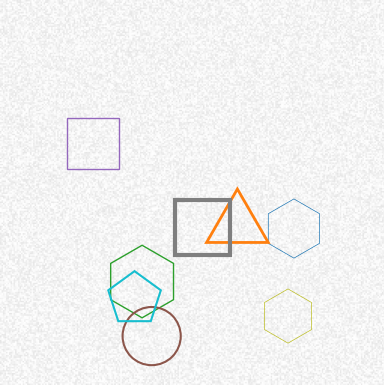[{"shape": "hexagon", "thickness": 0.5, "radius": 0.38, "center": [0.763, 0.406]}, {"shape": "triangle", "thickness": 2, "radius": 0.46, "center": [0.617, 0.416]}, {"shape": "hexagon", "thickness": 1, "radius": 0.47, "center": [0.369, 0.269]}, {"shape": "square", "thickness": 1, "radius": 0.33, "center": [0.242, 0.627]}, {"shape": "circle", "thickness": 1.5, "radius": 0.38, "center": [0.394, 0.127]}, {"shape": "square", "thickness": 3, "radius": 0.36, "center": [0.526, 0.409]}, {"shape": "hexagon", "thickness": 0.5, "radius": 0.35, "center": [0.748, 0.179]}, {"shape": "pentagon", "thickness": 1.5, "radius": 0.36, "center": [0.349, 0.224]}]